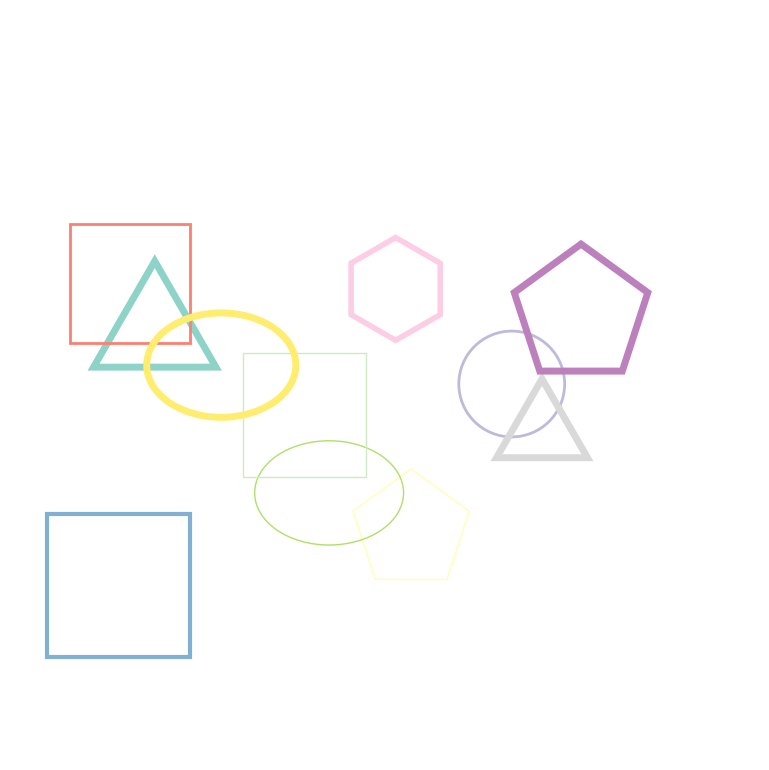[{"shape": "triangle", "thickness": 2.5, "radius": 0.46, "center": [0.201, 0.569]}, {"shape": "pentagon", "thickness": 0.5, "radius": 0.4, "center": [0.534, 0.312]}, {"shape": "circle", "thickness": 1, "radius": 0.34, "center": [0.665, 0.501]}, {"shape": "square", "thickness": 1, "radius": 0.39, "center": [0.168, 0.632]}, {"shape": "square", "thickness": 1.5, "radius": 0.46, "center": [0.154, 0.239]}, {"shape": "oval", "thickness": 0.5, "radius": 0.48, "center": [0.427, 0.36]}, {"shape": "hexagon", "thickness": 2, "radius": 0.33, "center": [0.514, 0.625]}, {"shape": "triangle", "thickness": 2.5, "radius": 0.34, "center": [0.704, 0.44]}, {"shape": "pentagon", "thickness": 2.5, "radius": 0.46, "center": [0.755, 0.592]}, {"shape": "square", "thickness": 0.5, "radius": 0.4, "center": [0.396, 0.461]}, {"shape": "oval", "thickness": 2.5, "radius": 0.48, "center": [0.287, 0.526]}]